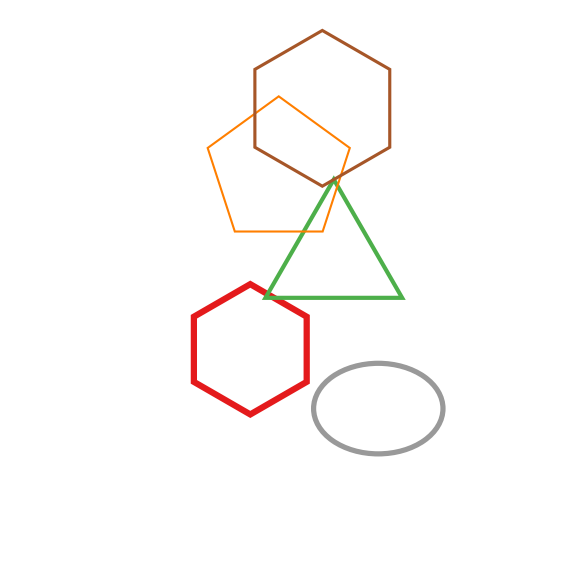[{"shape": "hexagon", "thickness": 3, "radius": 0.56, "center": [0.433, 0.394]}, {"shape": "triangle", "thickness": 2, "radius": 0.68, "center": [0.578, 0.552]}, {"shape": "pentagon", "thickness": 1, "radius": 0.65, "center": [0.483, 0.703]}, {"shape": "hexagon", "thickness": 1.5, "radius": 0.67, "center": [0.558, 0.812]}, {"shape": "oval", "thickness": 2.5, "radius": 0.56, "center": [0.655, 0.292]}]